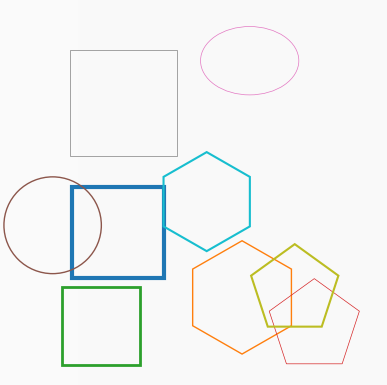[{"shape": "square", "thickness": 3, "radius": 0.59, "center": [0.304, 0.396]}, {"shape": "hexagon", "thickness": 1, "radius": 0.74, "center": [0.625, 0.228]}, {"shape": "square", "thickness": 2, "radius": 0.51, "center": [0.261, 0.153]}, {"shape": "pentagon", "thickness": 0.5, "radius": 0.61, "center": [0.811, 0.154]}, {"shape": "circle", "thickness": 1, "radius": 0.63, "center": [0.136, 0.415]}, {"shape": "oval", "thickness": 0.5, "radius": 0.63, "center": [0.644, 0.842]}, {"shape": "square", "thickness": 0.5, "radius": 0.69, "center": [0.319, 0.732]}, {"shape": "pentagon", "thickness": 1.5, "radius": 0.59, "center": [0.761, 0.247]}, {"shape": "hexagon", "thickness": 1.5, "radius": 0.64, "center": [0.533, 0.476]}]